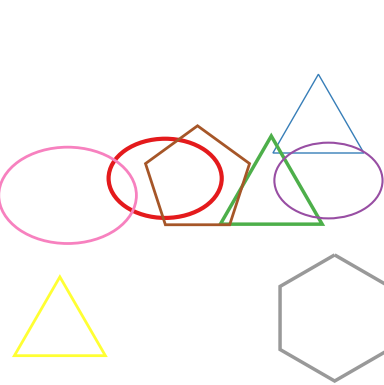[{"shape": "oval", "thickness": 3, "radius": 0.73, "center": [0.429, 0.537]}, {"shape": "triangle", "thickness": 1, "radius": 0.68, "center": [0.827, 0.671]}, {"shape": "triangle", "thickness": 2.5, "radius": 0.76, "center": [0.705, 0.494]}, {"shape": "oval", "thickness": 1.5, "radius": 0.7, "center": [0.853, 0.531]}, {"shape": "triangle", "thickness": 2, "radius": 0.68, "center": [0.156, 0.144]}, {"shape": "pentagon", "thickness": 2, "radius": 0.71, "center": [0.513, 0.531]}, {"shape": "oval", "thickness": 2, "radius": 0.89, "center": [0.176, 0.493]}, {"shape": "hexagon", "thickness": 2.5, "radius": 0.82, "center": [0.869, 0.174]}]